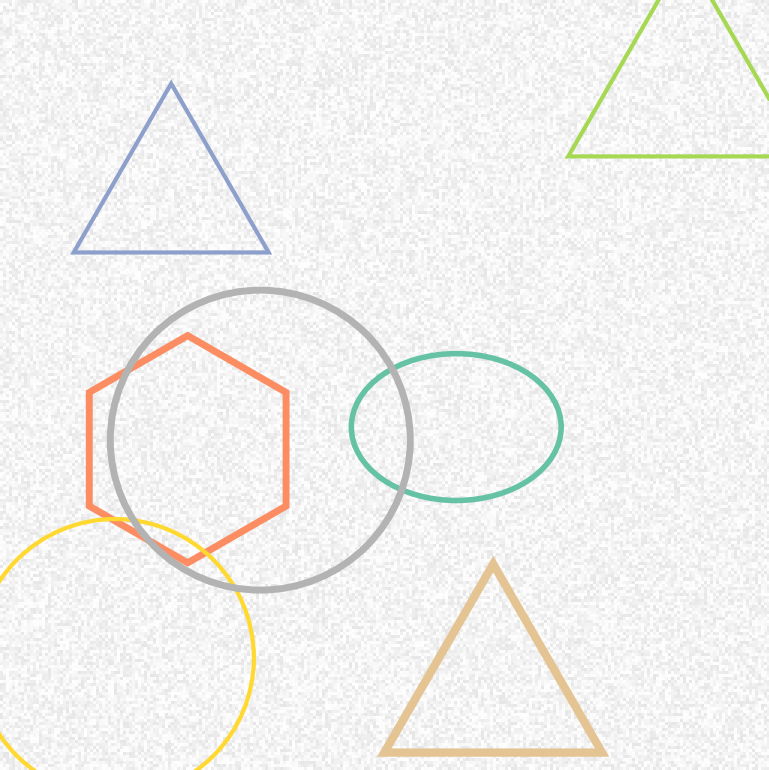[{"shape": "oval", "thickness": 2, "radius": 0.68, "center": [0.593, 0.445]}, {"shape": "hexagon", "thickness": 2.5, "radius": 0.74, "center": [0.244, 0.417]}, {"shape": "triangle", "thickness": 1.5, "radius": 0.73, "center": [0.222, 0.745]}, {"shape": "triangle", "thickness": 1.5, "radius": 0.88, "center": [0.89, 0.885]}, {"shape": "circle", "thickness": 1.5, "radius": 0.9, "center": [0.149, 0.146]}, {"shape": "triangle", "thickness": 3, "radius": 0.82, "center": [0.641, 0.104]}, {"shape": "circle", "thickness": 2.5, "radius": 0.97, "center": [0.338, 0.428]}]